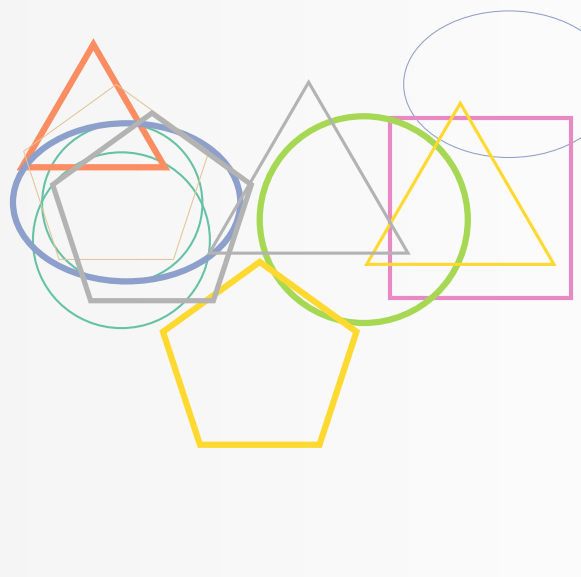[{"shape": "circle", "thickness": 1, "radius": 0.76, "center": [0.209, 0.583]}, {"shape": "circle", "thickness": 1, "radius": 0.69, "center": [0.21, 0.647]}, {"shape": "triangle", "thickness": 3, "radius": 0.71, "center": [0.161, 0.78]}, {"shape": "oval", "thickness": 0.5, "radius": 0.91, "center": [0.876, 0.853]}, {"shape": "oval", "thickness": 3, "radius": 0.98, "center": [0.218, 0.649]}, {"shape": "square", "thickness": 2, "radius": 0.78, "center": [0.826, 0.64]}, {"shape": "circle", "thickness": 3, "radius": 0.89, "center": [0.626, 0.619]}, {"shape": "triangle", "thickness": 1.5, "radius": 0.93, "center": [0.792, 0.634]}, {"shape": "pentagon", "thickness": 3, "radius": 0.87, "center": [0.447, 0.371]}, {"shape": "pentagon", "thickness": 0.5, "radius": 0.84, "center": [0.2, 0.685]}, {"shape": "pentagon", "thickness": 2.5, "radius": 0.9, "center": [0.262, 0.624]}, {"shape": "triangle", "thickness": 1.5, "radius": 0.99, "center": [0.531, 0.659]}]